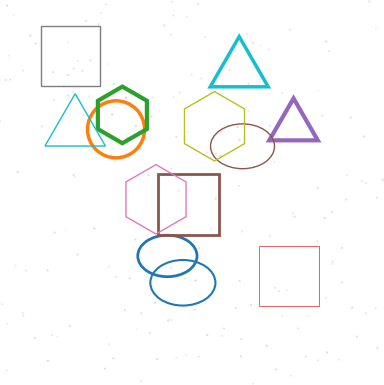[{"shape": "oval", "thickness": 2, "radius": 0.38, "center": [0.435, 0.335]}, {"shape": "oval", "thickness": 1.5, "radius": 0.42, "center": [0.475, 0.266]}, {"shape": "circle", "thickness": 2.5, "radius": 0.37, "center": [0.301, 0.664]}, {"shape": "hexagon", "thickness": 3, "radius": 0.37, "center": [0.318, 0.702]}, {"shape": "square", "thickness": 0.5, "radius": 0.39, "center": [0.751, 0.283]}, {"shape": "triangle", "thickness": 3, "radius": 0.36, "center": [0.762, 0.672]}, {"shape": "square", "thickness": 2, "radius": 0.4, "center": [0.49, 0.47]}, {"shape": "oval", "thickness": 1, "radius": 0.42, "center": [0.63, 0.62]}, {"shape": "hexagon", "thickness": 1, "radius": 0.45, "center": [0.405, 0.482]}, {"shape": "square", "thickness": 1, "radius": 0.39, "center": [0.182, 0.854]}, {"shape": "hexagon", "thickness": 1, "radius": 0.45, "center": [0.557, 0.672]}, {"shape": "triangle", "thickness": 1, "radius": 0.45, "center": [0.195, 0.666]}, {"shape": "triangle", "thickness": 2.5, "radius": 0.43, "center": [0.621, 0.818]}]